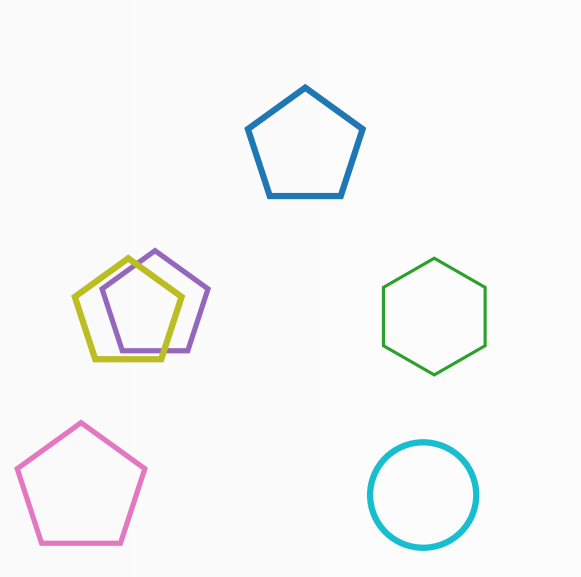[{"shape": "pentagon", "thickness": 3, "radius": 0.52, "center": [0.525, 0.744]}, {"shape": "hexagon", "thickness": 1.5, "radius": 0.5, "center": [0.747, 0.451]}, {"shape": "pentagon", "thickness": 2.5, "radius": 0.48, "center": [0.267, 0.469]}, {"shape": "pentagon", "thickness": 2.5, "radius": 0.58, "center": [0.139, 0.152]}, {"shape": "pentagon", "thickness": 3, "radius": 0.48, "center": [0.221, 0.455]}, {"shape": "circle", "thickness": 3, "radius": 0.46, "center": [0.728, 0.142]}]